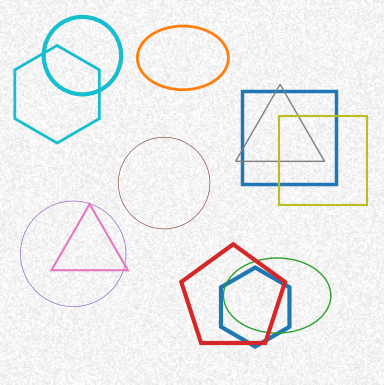[{"shape": "square", "thickness": 2.5, "radius": 0.61, "center": [0.75, 0.643]}, {"shape": "hexagon", "thickness": 3, "radius": 0.51, "center": [0.663, 0.202]}, {"shape": "oval", "thickness": 2, "radius": 0.59, "center": [0.475, 0.85]}, {"shape": "oval", "thickness": 1, "radius": 0.7, "center": [0.72, 0.232]}, {"shape": "pentagon", "thickness": 3, "radius": 0.71, "center": [0.606, 0.224]}, {"shape": "circle", "thickness": 0.5, "radius": 0.69, "center": [0.19, 0.341]}, {"shape": "circle", "thickness": 0.5, "radius": 0.59, "center": [0.426, 0.524]}, {"shape": "triangle", "thickness": 1.5, "radius": 0.57, "center": [0.233, 0.355]}, {"shape": "triangle", "thickness": 1, "radius": 0.67, "center": [0.727, 0.648]}, {"shape": "square", "thickness": 1.5, "radius": 0.58, "center": [0.839, 0.584]}, {"shape": "circle", "thickness": 3, "radius": 0.5, "center": [0.214, 0.856]}, {"shape": "hexagon", "thickness": 2, "radius": 0.63, "center": [0.148, 0.755]}]